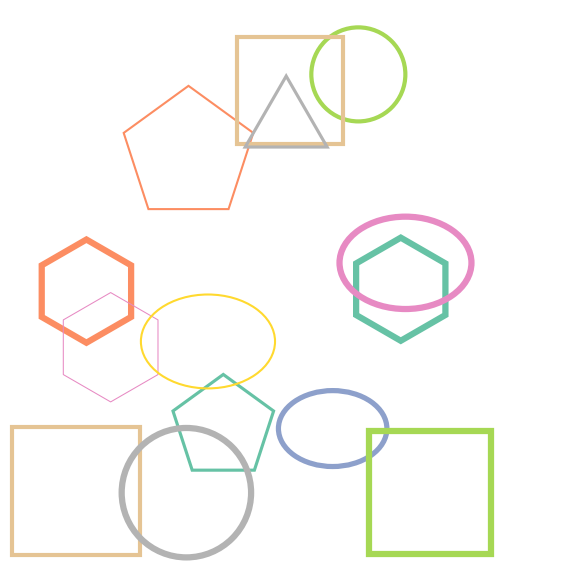[{"shape": "hexagon", "thickness": 3, "radius": 0.45, "center": [0.694, 0.498]}, {"shape": "pentagon", "thickness": 1.5, "radius": 0.46, "center": [0.387, 0.259]}, {"shape": "pentagon", "thickness": 1, "radius": 0.59, "center": [0.326, 0.733]}, {"shape": "hexagon", "thickness": 3, "radius": 0.45, "center": [0.15, 0.495]}, {"shape": "oval", "thickness": 2.5, "radius": 0.47, "center": [0.576, 0.257]}, {"shape": "hexagon", "thickness": 0.5, "radius": 0.47, "center": [0.192, 0.398]}, {"shape": "oval", "thickness": 3, "radius": 0.57, "center": [0.702, 0.544]}, {"shape": "circle", "thickness": 2, "radius": 0.41, "center": [0.621, 0.87]}, {"shape": "square", "thickness": 3, "radius": 0.53, "center": [0.745, 0.146]}, {"shape": "oval", "thickness": 1, "radius": 0.58, "center": [0.36, 0.408]}, {"shape": "square", "thickness": 2, "radius": 0.46, "center": [0.502, 0.842]}, {"shape": "square", "thickness": 2, "radius": 0.55, "center": [0.131, 0.149]}, {"shape": "triangle", "thickness": 1.5, "radius": 0.41, "center": [0.496, 0.785]}, {"shape": "circle", "thickness": 3, "radius": 0.56, "center": [0.323, 0.146]}]